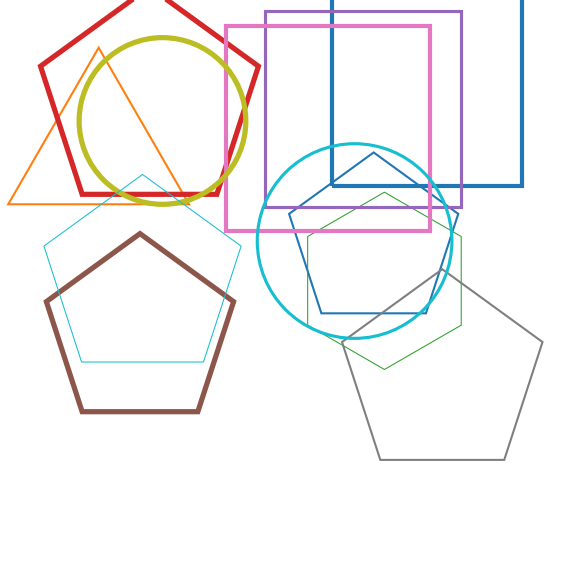[{"shape": "square", "thickness": 2, "radius": 0.82, "center": [0.739, 0.84]}, {"shape": "pentagon", "thickness": 1, "radius": 0.77, "center": [0.647, 0.581]}, {"shape": "triangle", "thickness": 1, "radius": 0.9, "center": [0.171, 0.736]}, {"shape": "hexagon", "thickness": 0.5, "radius": 0.77, "center": [0.666, 0.513]}, {"shape": "pentagon", "thickness": 2.5, "radius": 0.99, "center": [0.259, 0.823]}, {"shape": "square", "thickness": 1.5, "radius": 0.85, "center": [0.629, 0.81]}, {"shape": "pentagon", "thickness": 2.5, "radius": 0.85, "center": [0.242, 0.424]}, {"shape": "square", "thickness": 2, "radius": 0.89, "center": [0.568, 0.776]}, {"shape": "pentagon", "thickness": 1, "radius": 0.91, "center": [0.766, 0.35]}, {"shape": "circle", "thickness": 2.5, "radius": 0.72, "center": [0.281, 0.79]}, {"shape": "pentagon", "thickness": 0.5, "radius": 0.9, "center": [0.247, 0.517]}, {"shape": "circle", "thickness": 1.5, "radius": 0.84, "center": [0.614, 0.582]}]